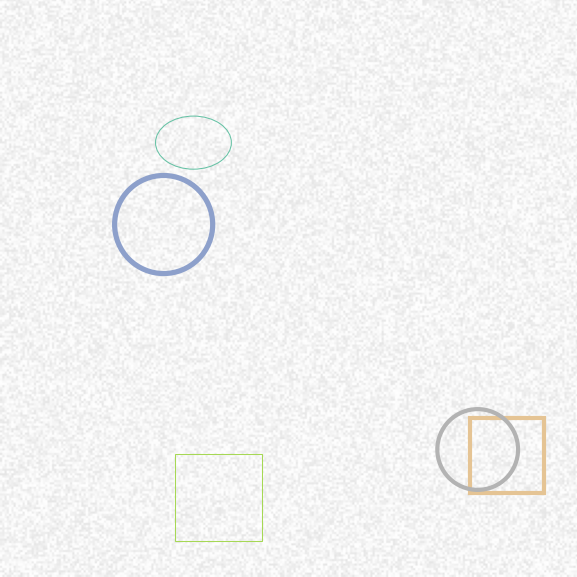[{"shape": "oval", "thickness": 0.5, "radius": 0.33, "center": [0.335, 0.752]}, {"shape": "circle", "thickness": 2.5, "radius": 0.42, "center": [0.283, 0.61]}, {"shape": "square", "thickness": 0.5, "radius": 0.38, "center": [0.378, 0.137]}, {"shape": "square", "thickness": 2, "radius": 0.32, "center": [0.878, 0.21]}, {"shape": "circle", "thickness": 2, "radius": 0.35, "center": [0.827, 0.221]}]